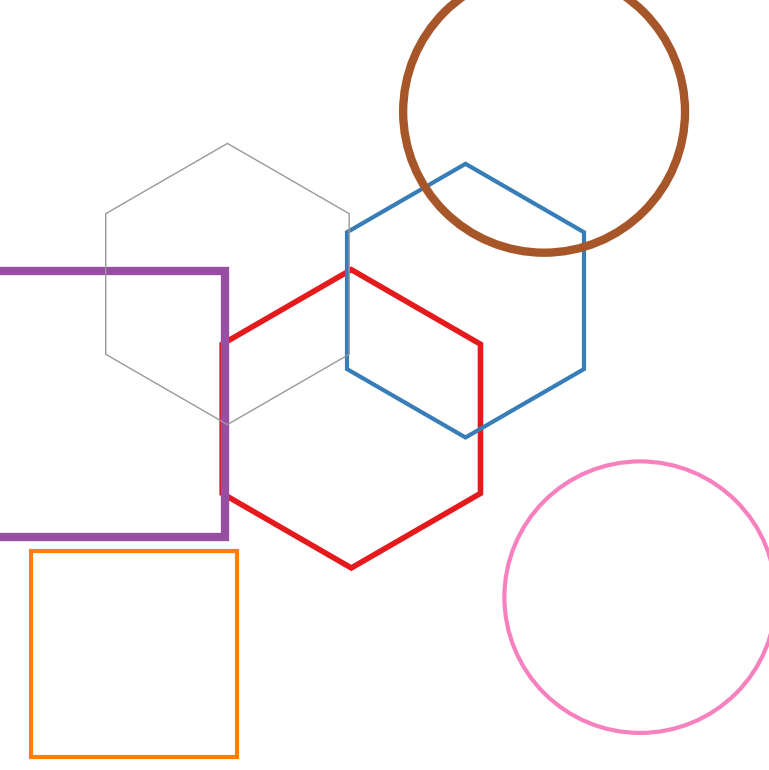[{"shape": "hexagon", "thickness": 2, "radius": 0.97, "center": [0.456, 0.456]}, {"shape": "hexagon", "thickness": 1.5, "radius": 0.89, "center": [0.605, 0.61]}, {"shape": "square", "thickness": 3, "radius": 0.87, "center": [0.119, 0.475]}, {"shape": "square", "thickness": 1.5, "radius": 0.67, "center": [0.174, 0.151]}, {"shape": "circle", "thickness": 3, "radius": 0.92, "center": [0.707, 0.855]}, {"shape": "circle", "thickness": 1.5, "radius": 0.88, "center": [0.831, 0.224]}, {"shape": "hexagon", "thickness": 0.5, "radius": 0.91, "center": [0.295, 0.631]}]